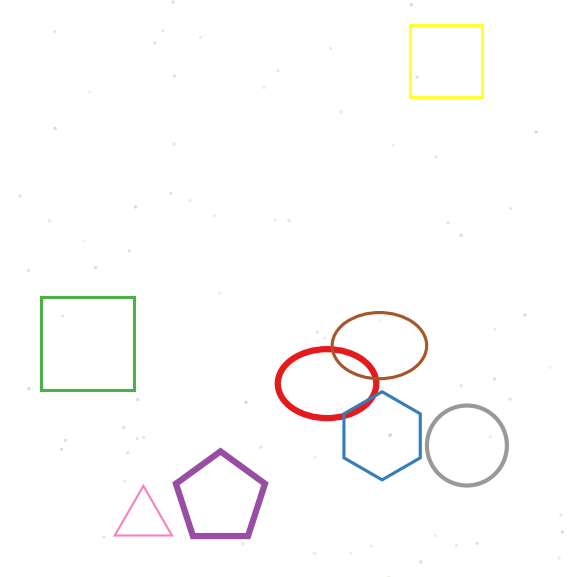[{"shape": "oval", "thickness": 3, "radius": 0.43, "center": [0.566, 0.335]}, {"shape": "hexagon", "thickness": 1.5, "radius": 0.38, "center": [0.662, 0.244]}, {"shape": "square", "thickness": 1.5, "radius": 0.4, "center": [0.152, 0.405]}, {"shape": "pentagon", "thickness": 3, "radius": 0.41, "center": [0.382, 0.136]}, {"shape": "square", "thickness": 1.5, "radius": 0.31, "center": [0.773, 0.893]}, {"shape": "oval", "thickness": 1.5, "radius": 0.41, "center": [0.657, 0.401]}, {"shape": "triangle", "thickness": 1, "radius": 0.29, "center": [0.248, 0.101]}, {"shape": "circle", "thickness": 2, "radius": 0.35, "center": [0.809, 0.228]}]